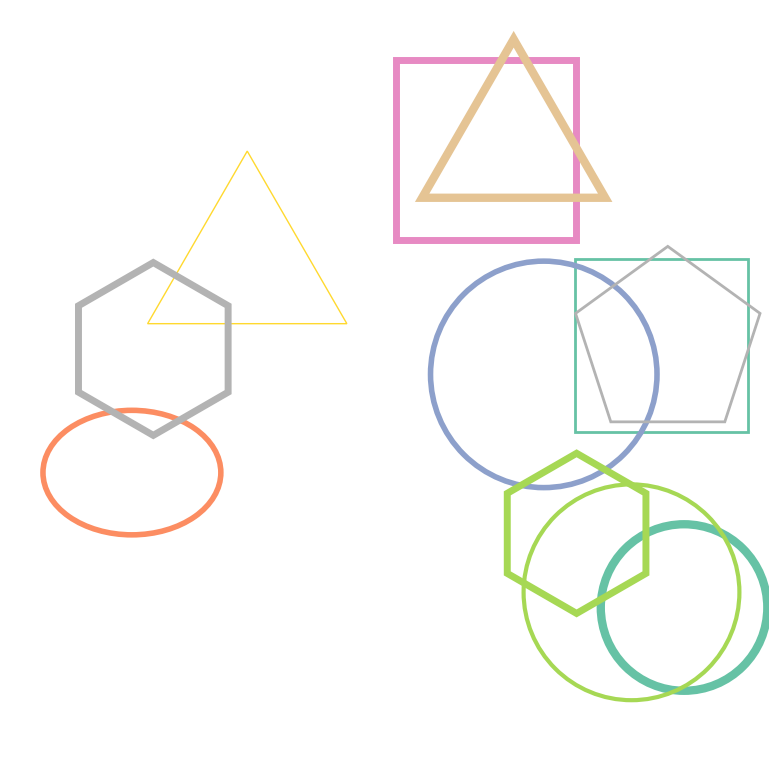[{"shape": "circle", "thickness": 3, "radius": 0.54, "center": [0.888, 0.211]}, {"shape": "square", "thickness": 1, "radius": 0.56, "center": [0.859, 0.551]}, {"shape": "oval", "thickness": 2, "radius": 0.58, "center": [0.171, 0.386]}, {"shape": "circle", "thickness": 2, "radius": 0.74, "center": [0.706, 0.514]}, {"shape": "square", "thickness": 2.5, "radius": 0.58, "center": [0.632, 0.806]}, {"shape": "circle", "thickness": 1.5, "radius": 0.7, "center": [0.82, 0.231]}, {"shape": "hexagon", "thickness": 2.5, "radius": 0.52, "center": [0.749, 0.307]}, {"shape": "triangle", "thickness": 0.5, "radius": 0.75, "center": [0.321, 0.654]}, {"shape": "triangle", "thickness": 3, "radius": 0.69, "center": [0.667, 0.812]}, {"shape": "pentagon", "thickness": 1, "radius": 0.63, "center": [0.867, 0.554]}, {"shape": "hexagon", "thickness": 2.5, "radius": 0.56, "center": [0.199, 0.547]}]